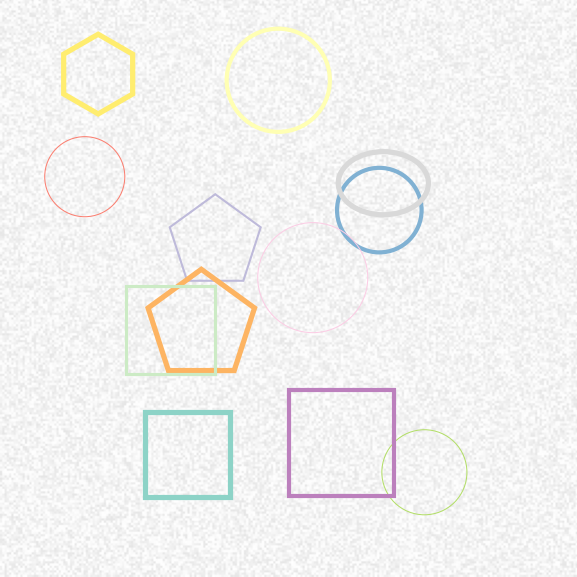[{"shape": "square", "thickness": 2.5, "radius": 0.37, "center": [0.325, 0.212]}, {"shape": "circle", "thickness": 2, "radius": 0.45, "center": [0.482, 0.86]}, {"shape": "pentagon", "thickness": 1, "radius": 0.41, "center": [0.373, 0.58]}, {"shape": "circle", "thickness": 0.5, "radius": 0.35, "center": [0.147, 0.693]}, {"shape": "circle", "thickness": 2, "radius": 0.37, "center": [0.657, 0.635]}, {"shape": "pentagon", "thickness": 2.5, "radius": 0.48, "center": [0.349, 0.436]}, {"shape": "circle", "thickness": 0.5, "radius": 0.37, "center": [0.735, 0.181]}, {"shape": "circle", "thickness": 0.5, "radius": 0.48, "center": [0.542, 0.518]}, {"shape": "oval", "thickness": 2.5, "radius": 0.39, "center": [0.664, 0.682]}, {"shape": "square", "thickness": 2, "radius": 0.46, "center": [0.591, 0.232]}, {"shape": "square", "thickness": 1.5, "radius": 0.38, "center": [0.295, 0.427]}, {"shape": "hexagon", "thickness": 2.5, "radius": 0.34, "center": [0.17, 0.871]}]